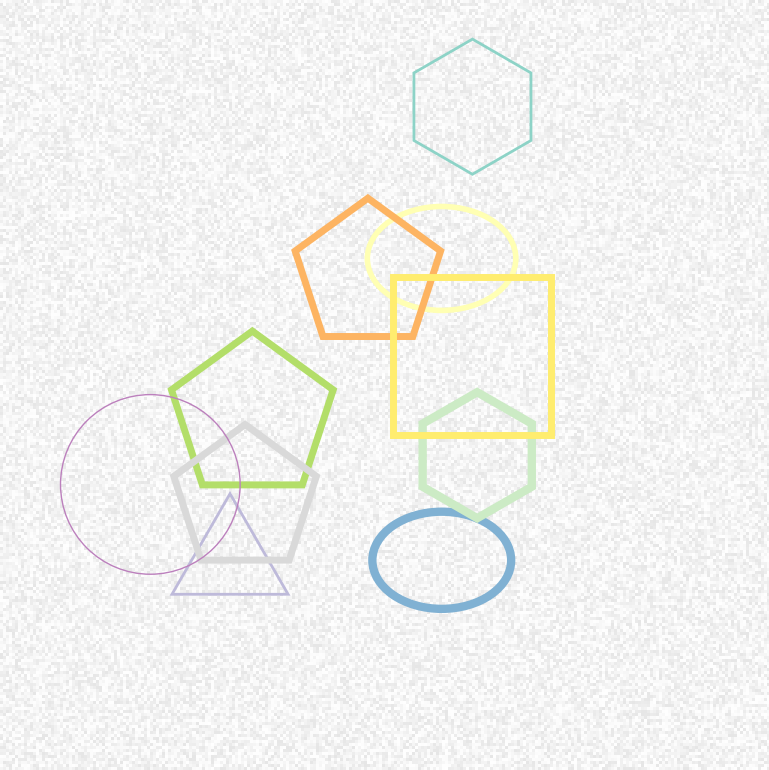[{"shape": "hexagon", "thickness": 1, "radius": 0.44, "center": [0.614, 0.861]}, {"shape": "oval", "thickness": 2, "radius": 0.48, "center": [0.573, 0.664]}, {"shape": "triangle", "thickness": 1, "radius": 0.44, "center": [0.299, 0.272]}, {"shape": "oval", "thickness": 3, "radius": 0.45, "center": [0.574, 0.272]}, {"shape": "pentagon", "thickness": 2.5, "radius": 0.5, "center": [0.478, 0.643]}, {"shape": "pentagon", "thickness": 2.5, "radius": 0.55, "center": [0.328, 0.46]}, {"shape": "pentagon", "thickness": 2.5, "radius": 0.49, "center": [0.318, 0.351]}, {"shape": "circle", "thickness": 0.5, "radius": 0.58, "center": [0.195, 0.371]}, {"shape": "hexagon", "thickness": 3, "radius": 0.41, "center": [0.62, 0.409]}, {"shape": "square", "thickness": 2.5, "radius": 0.51, "center": [0.613, 0.537]}]